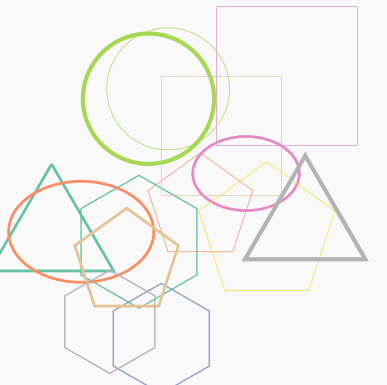[{"shape": "hexagon", "thickness": 1, "radius": 0.86, "center": [0.359, 0.372]}, {"shape": "triangle", "thickness": 2, "radius": 0.92, "center": [0.133, 0.389]}, {"shape": "pentagon", "thickness": 0.5, "radius": 0.71, "center": [0.517, 0.461]}, {"shape": "oval", "thickness": 2, "radius": 0.94, "center": [0.21, 0.398]}, {"shape": "hexagon", "thickness": 1, "radius": 0.72, "center": [0.416, 0.121]}, {"shape": "square", "thickness": 0.5, "radius": 0.91, "center": [0.739, 0.804]}, {"shape": "oval", "thickness": 2, "radius": 0.69, "center": [0.635, 0.549]}, {"shape": "circle", "thickness": 3, "radius": 0.85, "center": [0.383, 0.744]}, {"shape": "circle", "thickness": 0.5, "radius": 0.79, "center": [0.434, 0.769]}, {"shape": "pentagon", "thickness": 0.5, "radius": 0.92, "center": [0.689, 0.395]}, {"shape": "pentagon", "thickness": 2, "radius": 0.7, "center": [0.327, 0.319]}, {"shape": "square", "thickness": 0.5, "radius": 0.77, "center": [0.571, 0.647]}, {"shape": "hexagon", "thickness": 1, "radius": 0.67, "center": [0.283, 0.164]}, {"shape": "triangle", "thickness": 3, "radius": 0.9, "center": [0.788, 0.416]}]